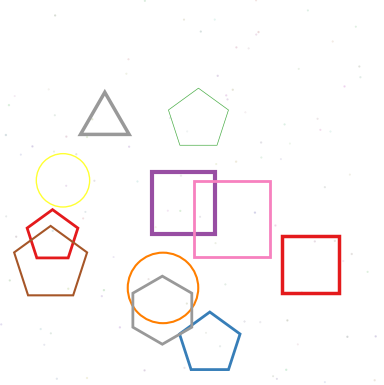[{"shape": "square", "thickness": 2.5, "radius": 0.37, "center": [0.806, 0.313]}, {"shape": "pentagon", "thickness": 2, "radius": 0.35, "center": [0.136, 0.386]}, {"shape": "pentagon", "thickness": 2, "radius": 0.41, "center": [0.545, 0.107]}, {"shape": "pentagon", "thickness": 0.5, "radius": 0.41, "center": [0.515, 0.689]}, {"shape": "square", "thickness": 3, "radius": 0.4, "center": [0.477, 0.472]}, {"shape": "circle", "thickness": 1.5, "radius": 0.46, "center": [0.423, 0.252]}, {"shape": "circle", "thickness": 1, "radius": 0.35, "center": [0.164, 0.532]}, {"shape": "pentagon", "thickness": 1.5, "radius": 0.5, "center": [0.131, 0.314]}, {"shape": "square", "thickness": 2, "radius": 0.49, "center": [0.602, 0.431]}, {"shape": "triangle", "thickness": 2.5, "radius": 0.36, "center": [0.272, 0.687]}, {"shape": "hexagon", "thickness": 2, "radius": 0.44, "center": [0.422, 0.194]}]